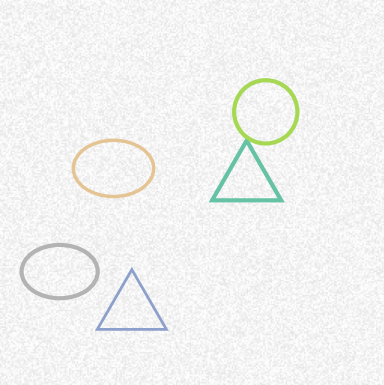[{"shape": "triangle", "thickness": 3, "radius": 0.52, "center": [0.641, 0.531]}, {"shape": "triangle", "thickness": 2, "radius": 0.52, "center": [0.342, 0.196]}, {"shape": "circle", "thickness": 3, "radius": 0.41, "center": [0.69, 0.709]}, {"shape": "oval", "thickness": 2.5, "radius": 0.52, "center": [0.295, 0.563]}, {"shape": "oval", "thickness": 3, "radius": 0.49, "center": [0.155, 0.295]}]